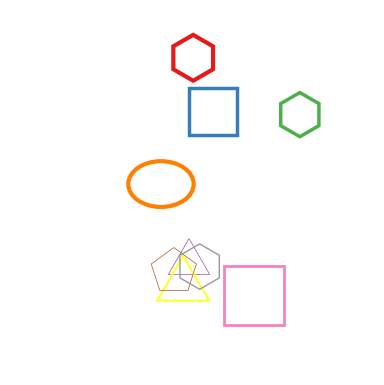[{"shape": "hexagon", "thickness": 3, "radius": 0.3, "center": [0.502, 0.85]}, {"shape": "square", "thickness": 2.5, "radius": 0.31, "center": [0.553, 0.711]}, {"shape": "hexagon", "thickness": 2.5, "radius": 0.29, "center": [0.779, 0.702]}, {"shape": "triangle", "thickness": 0.5, "radius": 0.31, "center": [0.491, 0.318]}, {"shape": "oval", "thickness": 3, "radius": 0.42, "center": [0.418, 0.522]}, {"shape": "triangle", "thickness": 1.5, "radius": 0.39, "center": [0.476, 0.258]}, {"shape": "pentagon", "thickness": 0.5, "radius": 0.31, "center": [0.452, 0.295]}, {"shape": "square", "thickness": 2, "radius": 0.39, "center": [0.659, 0.232]}, {"shape": "hexagon", "thickness": 1, "radius": 0.29, "center": [0.519, 0.308]}]